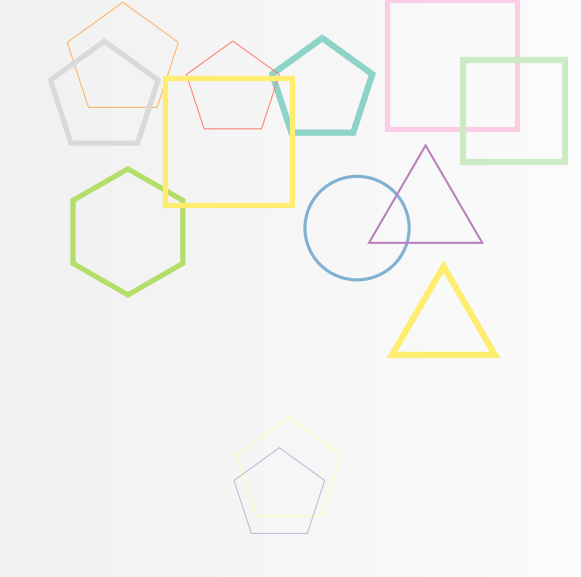[{"shape": "pentagon", "thickness": 3, "radius": 0.45, "center": [0.554, 0.843]}, {"shape": "pentagon", "thickness": 0.5, "radius": 0.47, "center": [0.497, 0.182]}, {"shape": "pentagon", "thickness": 0.5, "radius": 0.41, "center": [0.481, 0.142]}, {"shape": "pentagon", "thickness": 0.5, "radius": 0.42, "center": [0.401, 0.844]}, {"shape": "circle", "thickness": 1.5, "radius": 0.45, "center": [0.614, 0.604]}, {"shape": "pentagon", "thickness": 0.5, "radius": 0.5, "center": [0.211, 0.895]}, {"shape": "hexagon", "thickness": 2.5, "radius": 0.55, "center": [0.22, 0.598]}, {"shape": "square", "thickness": 2.5, "radius": 0.56, "center": [0.778, 0.888]}, {"shape": "pentagon", "thickness": 2.5, "radius": 0.49, "center": [0.179, 0.83]}, {"shape": "triangle", "thickness": 1, "radius": 0.56, "center": [0.732, 0.635]}, {"shape": "square", "thickness": 3, "radius": 0.44, "center": [0.884, 0.807]}, {"shape": "triangle", "thickness": 3, "radius": 0.51, "center": [0.763, 0.436]}, {"shape": "square", "thickness": 2.5, "radius": 0.55, "center": [0.393, 0.755]}]